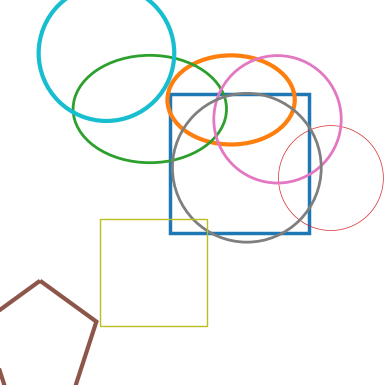[{"shape": "square", "thickness": 2.5, "radius": 0.9, "center": [0.623, 0.576]}, {"shape": "oval", "thickness": 3, "radius": 0.83, "center": [0.6, 0.74]}, {"shape": "oval", "thickness": 2, "radius": 1.0, "center": [0.389, 0.717]}, {"shape": "circle", "thickness": 0.5, "radius": 0.68, "center": [0.86, 0.538]}, {"shape": "pentagon", "thickness": 3, "radius": 0.77, "center": [0.104, 0.117]}, {"shape": "circle", "thickness": 2, "radius": 0.83, "center": [0.721, 0.69]}, {"shape": "circle", "thickness": 2, "radius": 0.97, "center": [0.641, 0.564]}, {"shape": "square", "thickness": 1, "radius": 0.69, "center": [0.398, 0.292]}, {"shape": "circle", "thickness": 3, "radius": 0.88, "center": [0.277, 0.862]}]